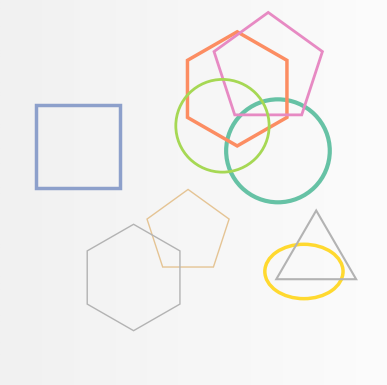[{"shape": "circle", "thickness": 3, "radius": 0.67, "center": [0.717, 0.608]}, {"shape": "hexagon", "thickness": 2.5, "radius": 0.74, "center": [0.612, 0.769]}, {"shape": "square", "thickness": 2.5, "radius": 0.54, "center": [0.202, 0.619]}, {"shape": "pentagon", "thickness": 2, "radius": 0.74, "center": [0.692, 0.821]}, {"shape": "circle", "thickness": 2, "radius": 0.6, "center": [0.574, 0.673]}, {"shape": "oval", "thickness": 2.5, "radius": 0.5, "center": [0.784, 0.295]}, {"shape": "pentagon", "thickness": 1, "radius": 0.56, "center": [0.485, 0.397]}, {"shape": "hexagon", "thickness": 1, "radius": 0.69, "center": [0.345, 0.279]}, {"shape": "triangle", "thickness": 1.5, "radius": 0.59, "center": [0.816, 0.334]}]